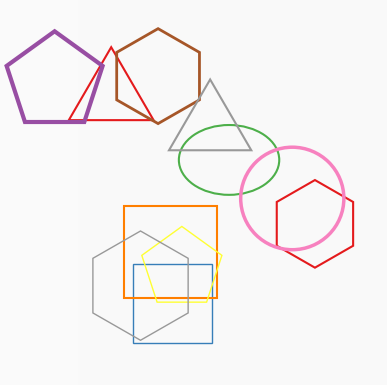[{"shape": "triangle", "thickness": 1.5, "radius": 0.63, "center": [0.287, 0.751]}, {"shape": "hexagon", "thickness": 1.5, "radius": 0.57, "center": [0.813, 0.419]}, {"shape": "square", "thickness": 1, "radius": 0.51, "center": [0.446, 0.211]}, {"shape": "oval", "thickness": 1.5, "radius": 0.65, "center": [0.591, 0.585]}, {"shape": "pentagon", "thickness": 3, "radius": 0.65, "center": [0.141, 0.788]}, {"shape": "square", "thickness": 1.5, "radius": 0.6, "center": [0.44, 0.346]}, {"shape": "pentagon", "thickness": 1, "radius": 0.54, "center": [0.469, 0.303]}, {"shape": "hexagon", "thickness": 2, "radius": 0.62, "center": [0.408, 0.802]}, {"shape": "circle", "thickness": 2.5, "radius": 0.67, "center": [0.754, 0.485]}, {"shape": "hexagon", "thickness": 1, "radius": 0.71, "center": [0.363, 0.258]}, {"shape": "triangle", "thickness": 1.5, "radius": 0.61, "center": [0.542, 0.671]}]